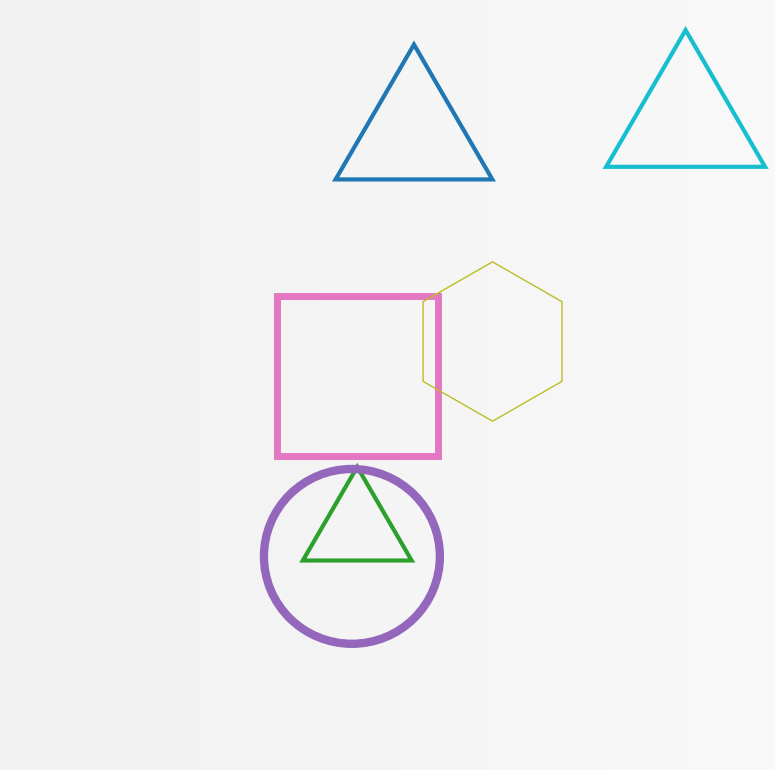[{"shape": "triangle", "thickness": 1.5, "radius": 0.58, "center": [0.534, 0.825]}, {"shape": "triangle", "thickness": 1.5, "radius": 0.41, "center": [0.461, 0.313]}, {"shape": "circle", "thickness": 3, "radius": 0.57, "center": [0.454, 0.277]}, {"shape": "square", "thickness": 2.5, "radius": 0.52, "center": [0.461, 0.511]}, {"shape": "hexagon", "thickness": 0.5, "radius": 0.52, "center": [0.636, 0.556]}, {"shape": "triangle", "thickness": 1.5, "radius": 0.59, "center": [0.885, 0.843]}]